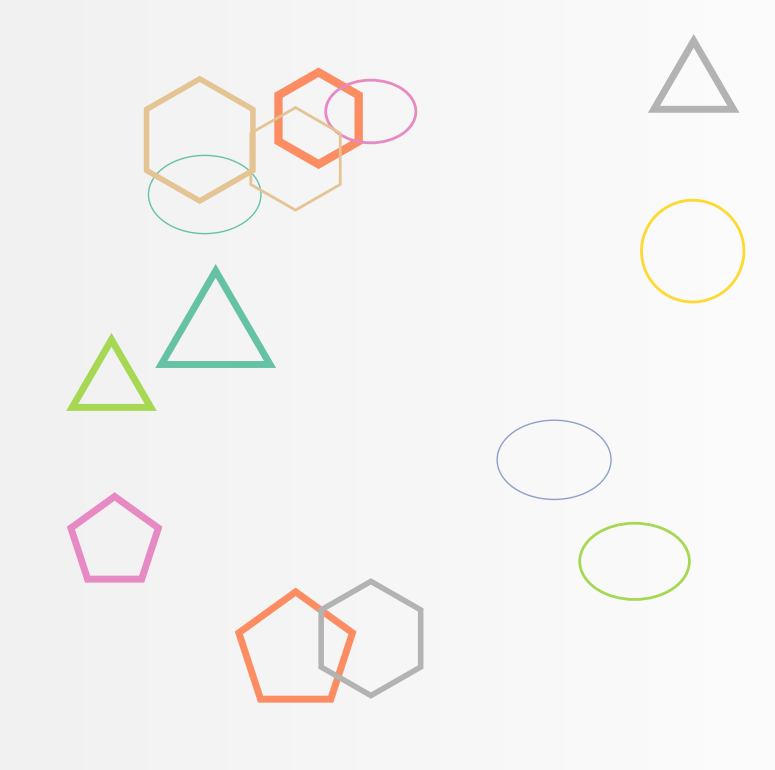[{"shape": "triangle", "thickness": 2.5, "radius": 0.41, "center": [0.278, 0.567]}, {"shape": "oval", "thickness": 0.5, "radius": 0.36, "center": [0.264, 0.747]}, {"shape": "hexagon", "thickness": 3, "radius": 0.3, "center": [0.411, 0.846]}, {"shape": "pentagon", "thickness": 2.5, "radius": 0.39, "center": [0.381, 0.154]}, {"shape": "oval", "thickness": 0.5, "radius": 0.37, "center": [0.715, 0.403]}, {"shape": "pentagon", "thickness": 2.5, "radius": 0.3, "center": [0.148, 0.296]}, {"shape": "oval", "thickness": 1, "radius": 0.29, "center": [0.478, 0.855]}, {"shape": "oval", "thickness": 1, "radius": 0.35, "center": [0.819, 0.271]}, {"shape": "triangle", "thickness": 2.5, "radius": 0.29, "center": [0.144, 0.5]}, {"shape": "circle", "thickness": 1, "radius": 0.33, "center": [0.894, 0.674]}, {"shape": "hexagon", "thickness": 1, "radius": 0.33, "center": [0.381, 0.794]}, {"shape": "hexagon", "thickness": 2, "radius": 0.4, "center": [0.258, 0.818]}, {"shape": "triangle", "thickness": 2.5, "radius": 0.3, "center": [0.895, 0.888]}, {"shape": "hexagon", "thickness": 2, "radius": 0.37, "center": [0.479, 0.171]}]